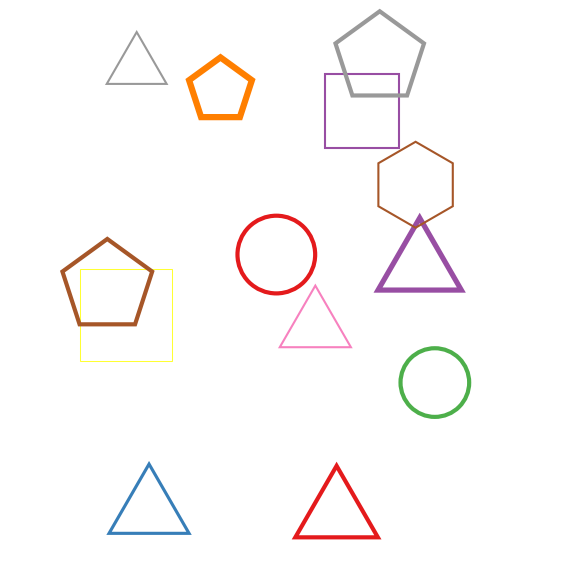[{"shape": "circle", "thickness": 2, "radius": 0.34, "center": [0.478, 0.558]}, {"shape": "triangle", "thickness": 2, "radius": 0.41, "center": [0.583, 0.11]}, {"shape": "triangle", "thickness": 1.5, "radius": 0.4, "center": [0.258, 0.116]}, {"shape": "circle", "thickness": 2, "radius": 0.3, "center": [0.753, 0.337]}, {"shape": "square", "thickness": 1, "radius": 0.32, "center": [0.627, 0.807]}, {"shape": "triangle", "thickness": 2.5, "radius": 0.42, "center": [0.727, 0.538]}, {"shape": "pentagon", "thickness": 3, "radius": 0.29, "center": [0.382, 0.843]}, {"shape": "square", "thickness": 0.5, "radius": 0.4, "center": [0.218, 0.454]}, {"shape": "hexagon", "thickness": 1, "radius": 0.37, "center": [0.72, 0.679]}, {"shape": "pentagon", "thickness": 2, "radius": 0.41, "center": [0.186, 0.504]}, {"shape": "triangle", "thickness": 1, "radius": 0.36, "center": [0.546, 0.433]}, {"shape": "pentagon", "thickness": 2, "radius": 0.4, "center": [0.658, 0.899]}, {"shape": "triangle", "thickness": 1, "radius": 0.3, "center": [0.237, 0.884]}]